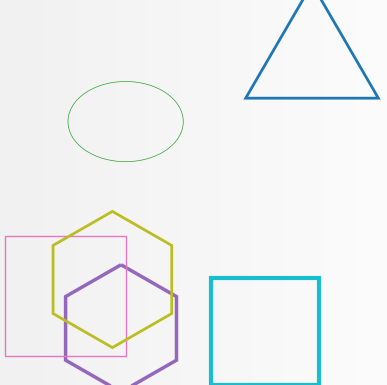[{"shape": "triangle", "thickness": 2, "radius": 0.99, "center": [0.805, 0.844]}, {"shape": "oval", "thickness": 0.5, "radius": 0.74, "center": [0.324, 0.684]}, {"shape": "hexagon", "thickness": 2.5, "radius": 0.83, "center": [0.312, 0.147]}, {"shape": "square", "thickness": 1, "radius": 0.78, "center": [0.17, 0.231]}, {"shape": "hexagon", "thickness": 2, "radius": 0.88, "center": [0.29, 0.274]}, {"shape": "square", "thickness": 3, "radius": 0.7, "center": [0.684, 0.139]}]